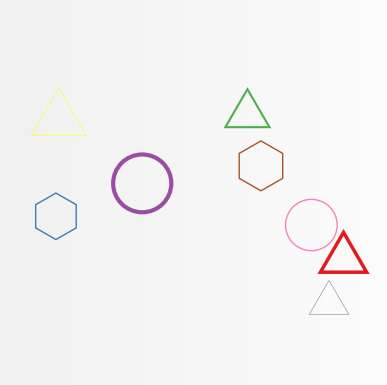[{"shape": "triangle", "thickness": 2.5, "radius": 0.34, "center": [0.887, 0.327]}, {"shape": "hexagon", "thickness": 1, "radius": 0.3, "center": [0.144, 0.438]}, {"shape": "triangle", "thickness": 1.5, "radius": 0.33, "center": [0.638, 0.703]}, {"shape": "circle", "thickness": 3, "radius": 0.38, "center": [0.367, 0.524]}, {"shape": "triangle", "thickness": 0.5, "radius": 0.41, "center": [0.152, 0.689]}, {"shape": "hexagon", "thickness": 1, "radius": 0.32, "center": [0.673, 0.569]}, {"shape": "circle", "thickness": 1, "radius": 0.33, "center": [0.803, 0.416]}, {"shape": "triangle", "thickness": 0.5, "radius": 0.29, "center": [0.849, 0.213]}]